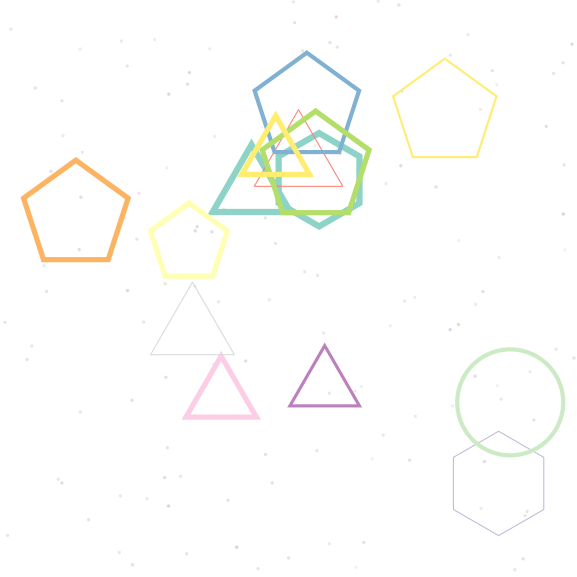[{"shape": "hexagon", "thickness": 3, "radius": 0.4, "center": [0.552, 0.688]}, {"shape": "triangle", "thickness": 3, "radius": 0.39, "center": [0.436, 0.671]}, {"shape": "pentagon", "thickness": 2.5, "radius": 0.35, "center": [0.327, 0.578]}, {"shape": "hexagon", "thickness": 0.5, "radius": 0.45, "center": [0.863, 0.162]}, {"shape": "triangle", "thickness": 0.5, "radius": 0.44, "center": [0.517, 0.721]}, {"shape": "pentagon", "thickness": 2, "radius": 0.48, "center": [0.531, 0.813]}, {"shape": "pentagon", "thickness": 2.5, "radius": 0.48, "center": [0.131, 0.627]}, {"shape": "pentagon", "thickness": 2.5, "radius": 0.49, "center": [0.547, 0.71]}, {"shape": "triangle", "thickness": 2.5, "radius": 0.35, "center": [0.383, 0.312]}, {"shape": "triangle", "thickness": 0.5, "radius": 0.42, "center": [0.333, 0.427]}, {"shape": "triangle", "thickness": 1.5, "radius": 0.35, "center": [0.562, 0.331]}, {"shape": "circle", "thickness": 2, "radius": 0.46, "center": [0.884, 0.302]}, {"shape": "triangle", "thickness": 2.5, "radius": 0.34, "center": [0.477, 0.731]}, {"shape": "pentagon", "thickness": 1, "radius": 0.47, "center": [0.77, 0.803]}]